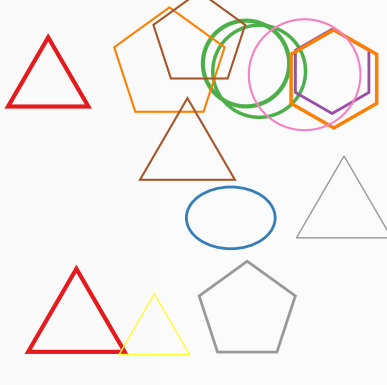[{"shape": "triangle", "thickness": 3, "radius": 0.72, "center": [0.197, 0.158]}, {"shape": "triangle", "thickness": 3, "radius": 0.6, "center": [0.124, 0.783]}, {"shape": "oval", "thickness": 2, "radius": 0.57, "center": [0.596, 0.434]}, {"shape": "circle", "thickness": 2.5, "radius": 0.6, "center": [0.669, 0.815]}, {"shape": "circle", "thickness": 3, "radius": 0.56, "center": [0.635, 0.835]}, {"shape": "hexagon", "thickness": 2, "radius": 0.55, "center": [0.857, 0.815]}, {"shape": "pentagon", "thickness": 1.5, "radius": 0.75, "center": [0.437, 0.831]}, {"shape": "hexagon", "thickness": 2.5, "radius": 0.64, "center": [0.862, 0.795]}, {"shape": "triangle", "thickness": 1, "radius": 0.52, "center": [0.398, 0.132]}, {"shape": "pentagon", "thickness": 1.5, "radius": 0.62, "center": [0.514, 0.897]}, {"shape": "triangle", "thickness": 1.5, "radius": 0.71, "center": [0.484, 0.604]}, {"shape": "circle", "thickness": 1.5, "radius": 0.72, "center": [0.786, 0.806]}, {"shape": "triangle", "thickness": 1, "radius": 0.71, "center": [0.888, 0.453]}, {"shape": "pentagon", "thickness": 2, "radius": 0.65, "center": [0.638, 0.191]}]